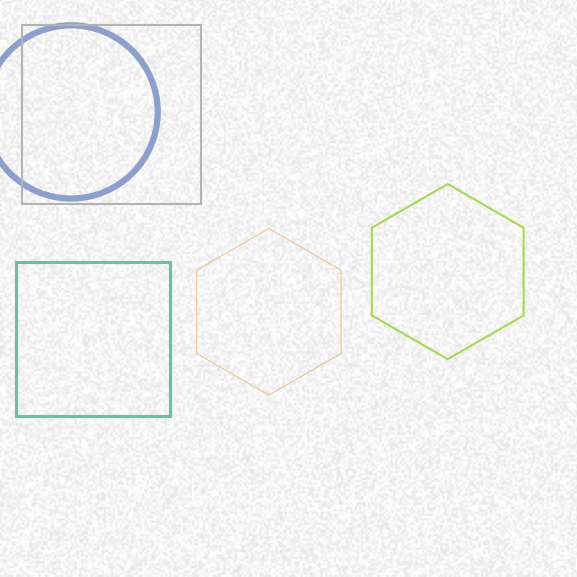[{"shape": "square", "thickness": 1.5, "radius": 0.67, "center": [0.161, 0.412]}, {"shape": "circle", "thickness": 3, "radius": 0.75, "center": [0.123, 0.805]}, {"shape": "hexagon", "thickness": 1, "radius": 0.76, "center": [0.775, 0.529]}, {"shape": "hexagon", "thickness": 0.5, "radius": 0.72, "center": [0.466, 0.459]}, {"shape": "square", "thickness": 1, "radius": 0.77, "center": [0.194, 0.801]}]